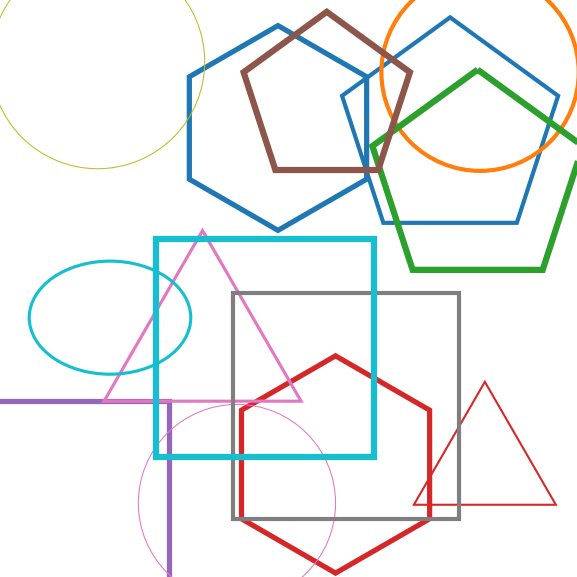[{"shape": "hexagon", "thickness": 2.5, "radius": 0.89, "center": [0.481, 0.778]}, {"shape": "pentagon", "thickness": 2, "radius": 0.98, "center": [0.779, 0.772]}, {"shape": "circle", "thickness": 2, "radius": 0.85, "center": [0.831, 0.874]}, {"shape": "pentagon", "thickness": 3, "radius": 0.96, "center": [0.827, 0.687]}, {"shape": "hexagon", "thickness": 2.5, "radius": 0.94, "center": [0.581, 0.195]}, {"shape": "triangle", "thickness": 1, "radius": 0.71, "center": [0.84, 0.196]}, {"shape": "square", "thickness": 2.5, "radius": 0.86, "center": [0.119, 0.131]}, {"shape": "pentagon", "thickness": 3, "radius": 0.76, "center": [0.566, 0.827]}, {"shape": "triangle", "thickness": 1.5, "radius": 0.98, "center": [0.351, 0.403]}, {"shape": "circle", "thickness": 0.5, "radius": 0.85, "center": [0.41, 0.128]}, {"shape": "square", "thickness": 2, "radius": 0.98, "center": [0.599, 0.297]}, {"shape": "circle", "thickness": 0.5, "radius": 0.93, "center": [0.169, 0.892]}, {"shape": "square", "thickness": 3, "radius": 0.95, "center": [0.459, 0.396]}, {"shape": "oval", "thickness": 1.5, "radius": 0.7, "center": [0.19, 0.449]}]